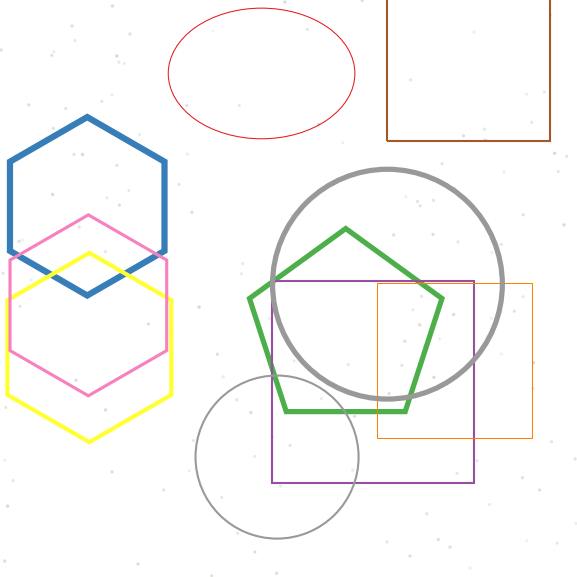[{"shape": "oval", "thickness": 0.5, "radius": 0.81, "center": [0.453, 0.872]}, {"shape": "hexagon", "thickness": 3, "radius": 0.77, "center": [0.151, 0.642]}, {"shape": "pentagon", "thickness": 2.5, "radius": 0.88, "center": [0.599, 0.428]}, {"shape": "square", "thickness": 1, "radius": 0.87, "center": [0.646, 0.338]}, {"shape": "square", "thickness": 0.5, "radius": 0.67, "center": [0.787, 0.375]}, {"shape": "hexagon", "thickness": 2, "radius": 0.82, "center": [0.155, 0.397]}, {"shape": "square", "thickness": 1, "radius": 0.7, "center": [0.811, 0.895]}, {"shape": "hexagon", "thickness": 1.5, "radius": 0.78, "center": [0.153, 0.47]}, {"shape": "circle", "thickness": 2.5, "radius": 0.99, "center": [0.671, 0.507]}, {"shape": "circle", "thickness": 1, "radius": 0.71, "center": [0.48, 0.208]}]